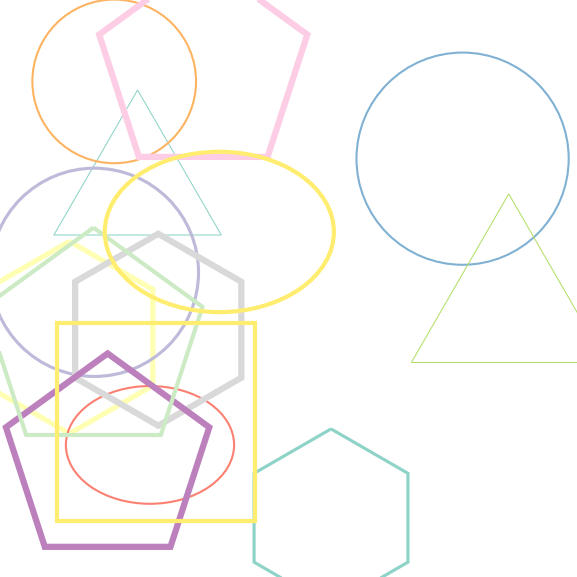[{"shape": "triangle", "thickness": 0.5, "radius": 0.84, "center": [0.238, 0.676]}, {"shape": "hexagon", "thickness": 1.5, "radius": 0.77, "center": [0.573, 0.103]}, {"shape": "hexagon", "thickness": 2.5, "radius": 0.83, "center": [0.12, 0.415]}, {"shape": "circle", "thickness": 1.5, "radius": 0.9, "center": [0.163, 0.528]}, {"shape": "oval", "thickness": 1, "radius": 0.73, "center": [0.26, 0.229]}, {"shape": "circle", "thickness": 1, "radius": 0.92, "center": [0.801, 0.724]}, {"shape": "circle", "thickness": 1, "radius": 0.71, "center": [0.198, 0.858]}, {"shape": "triangle", "thickness": 0.5, "radius": 0.97, "center": [0.881, 0.469]}, {"shape": "pentagon", "thickness": 3, "radius": 0.95, "center": [0.352, 0.881]}, {"shape": "hexagon", "thickness": 3, "radius": 0.83, "center": [0.274, 0.428]}, {"shape": "pentagon", "thickness": 3, "radius": 0.93, "center": [0.186, 0.202]}, {"shape": "pentagon", "thickness": 2, "radius": 0.99, "center": [0.162, 0.406]}, {"shape": "oval", "thickness": 2, "radius": 0.99, "center": [0.38, 0.598]}, {"shape": "square", "thickness": 2, "radius": 0.86, "center": [0.27, 0.268]}]